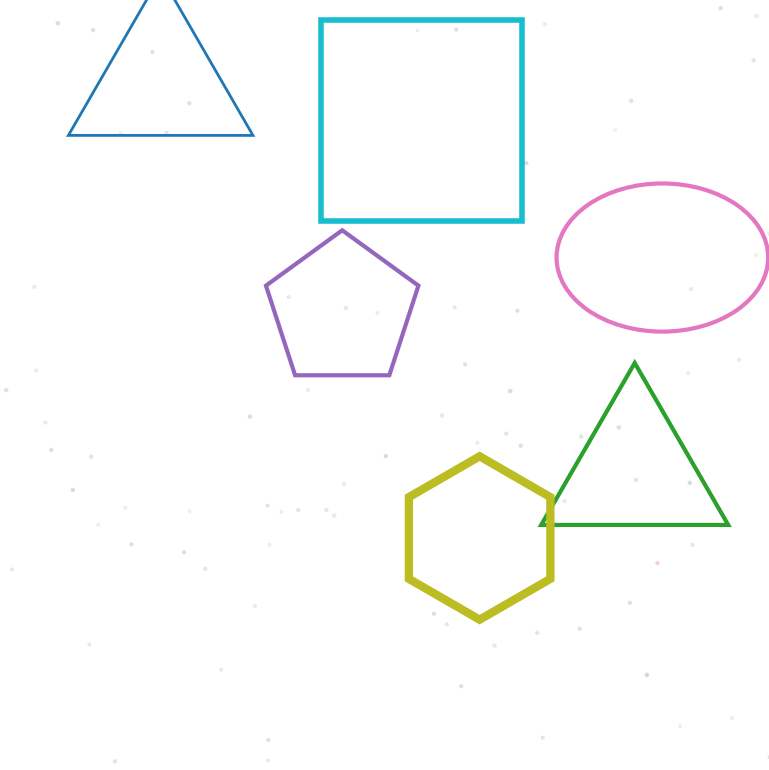[{"shape": "triangle", "thickness": 1, "radius": 0.69, "center": [0.209, 0.893]}, {"shape": "triangle", "thickness": 1.5, "radius": 0.7, "center": [0.824, 0.388]}, {"shape": "pentagon", "thickness": 1.5, "radius": 0.52, "center": [0.444, 0.597]}, {"shape": "oval", "thickness": 1.5, "radius": 0.69, "center": [0.86, 0.666]}, {"shape": "hexagon", "thickness": 3, "radius": 0.53, "center": [0.623, 0.301]}, {"shape": "square", "thickness": 2, "radius": 0.65, "center": [0.547, 0.844]}]